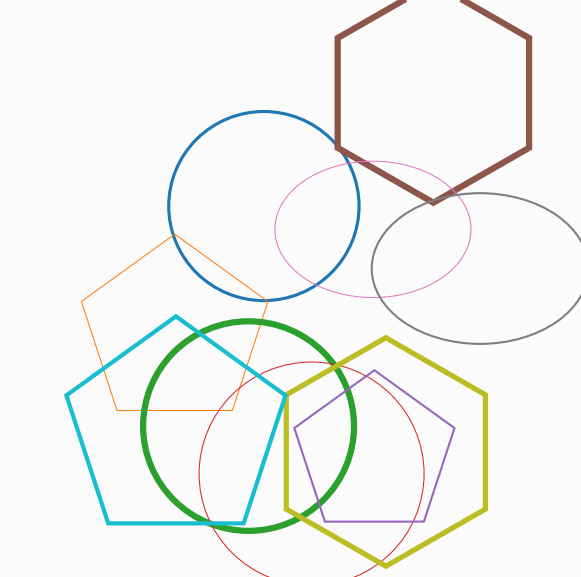[{"shape": "circle", "thickness": 1.5, "radius": 0.82, "center": [0.454, 0.642]}, {"shape": "pentagon", "thickness": 0.5, "radius": 0.84, "center": [0.301, 0.425]}, {"shape": "circle", "thickness": 3, "radius": 0.91, "center": [0.428, 0.261]}, {"shape": "circle", "thickness": 0.5, "radius": 0.97, "center": [0.536, 0.179]}, {"shape": "pentagon", "thickness": 1, "radius": 0.72, "center": [0.644, 0.213]}, {"shape": "hexagon", "thickness": 3, "radius": 0.95, "center": [0.746, 0.838]}, {"shape": "oval", "thickness": 0.5, "radius": 0.84, "center": [0.642, 0.602]}, {"shape": "oval", "thickness": 1, "radius": 0.93, "center": [0.826, 0.534]}, {"shape": "hexagon", "thickness": 2.5, "radius": 0.99, "center": [0.664, 0.217]}, {"shape": "pentagon", "thickness": 2, "radius": 0.99, "center": [0.303, 0.253]}]